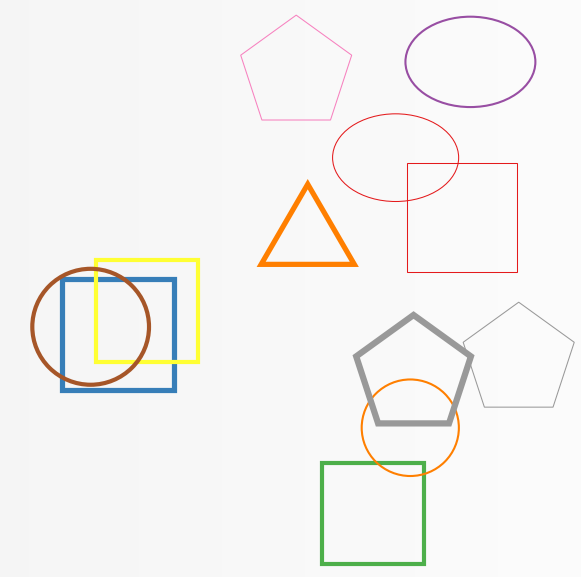[{"shape": "oval", "thickness": 0.5, "radius": 0.54, "center": [0.681, 0.726]}, {"shape": "square", "thickness": 0.5, "radius": 0.47, "center": [0.794, 0.623]}, {"shape": "square", "thickness": 2.5, "radius": 0.48, "center": [0.204, 0.42]}, {"shape": "square", "thickness": 2, "radius": 0.44, "center": [0.642, 0.11]}, {"shape": "oval", "thickness": 1, "radius": 0.56, "center": [0.809, 0.892]}, {"shape": "circle", "thickness": 1, "radius": 0.42, "center": [0.706, 0.258]}, {"shape": "triangle", "thickness": 2.5, "radius": 0.46, "center": [0.529, 0.588]}, {"shape": "square", "thickness": 2, "radius": 0.44, "center": [0.253, 0.461]}, {"shape": "circle", "thickness": 2, "radius": 0.5, "center": [0.156, 0.433]}, {"shape": "pentagon", "thickness": 0.5, "radius": 0.5, "center": [0.51, 0.873]}, {"shape": "pentagon", "thickness": 3, "radius": 0.52, "center": [0.712, 0.35]}, {"shape": "pentagon", "thickness": 0.5, "radius": 0.5, "center": [0.892, 0.375]}]